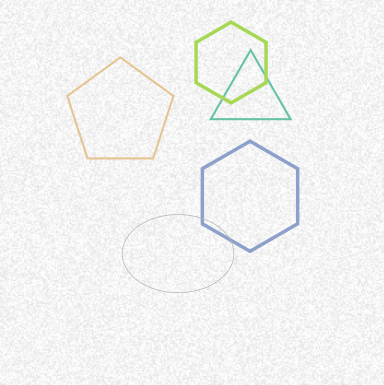[{"shape": "triangle", "thickness": 1.5, "radius": 0.6, "center": [0.651, 0.75]}, {"shape": "hexagon", "thickness": 2.5, "radius": 0.71, "center": [0.649, 0.49]}, {"shape": "hexagon", "thickness": 2.5, "radius": 0.52, "center": [0.6, 0.838]}, {"shape": "pentagon", "thickness": 1.5, "radius": 0.73, "center": [0.313, 0.706]}, {"shape": "oval", "thickness": 0.5, "radius": 0.73, "center": [0.462, 0.341]}]